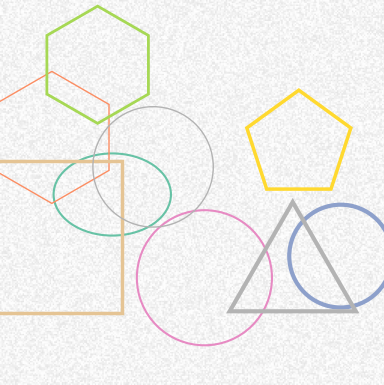[{"shape": "oval", "thickness": 1.5, "radius": 0.76, "center": [0.292, 0.495]}, {"shape": "hexagon", "thickness": 1, "radius": 0.86, "center": [0.135, 0.643]}, {"shape": "circle", "thickness": 3, "radius": 0.67, "center": [0.885, 0.335]}, {"shape": "circle", "thickness": 1.5, "radius": 0.88, "center": [0.531, 0.279]}, {"shape": "hexagon", "thickness": 2, "radius": 0.76, "center": [0.254, 0.832]}, {"shape": "pentagon", "thickness": 2.5, "radius": 0.71, "center": [0.776, 0.624]}, {"shape": "square", "thickness": 2.5, "radius": 0.99, "center": [0.118, 0.384]}, {"shape": "triangle", "thickness": 3, "radius": 0.95, "center": [0.76, 0.286]}, {"shape": "circle", "thickness": 1, "radius": 0.78, "center": [0.398, 0.567]}]